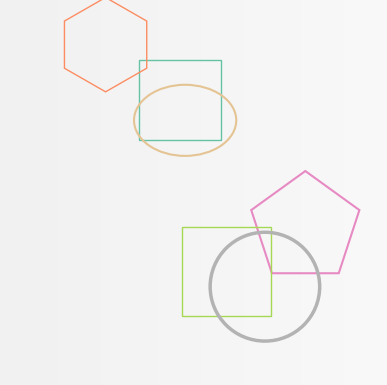[{"shape": "square", "thickness": 1, "radius": 0.53, "center": [0.465, 0.74]}, {"shape": "hexagon", "thickness": 1, "radius": 0.61, "center": [0.272, 0.884]}, {"shape": "pentagon", "thickness": 1.5, "radius": 0.73, "center": [0.788, 0.409]}, {"shape": "square", "thickness": 1, "radius": 0.58, "center": [0.584, 0.294]}, {"shape": "oval", "thickness": 1.5, "radius": 0.66, "center": [0.478, 0.687]}, {"shape": "circle", "thickness": 2.5, "radius": 0.71, "center": [0.684, 0.255]}]